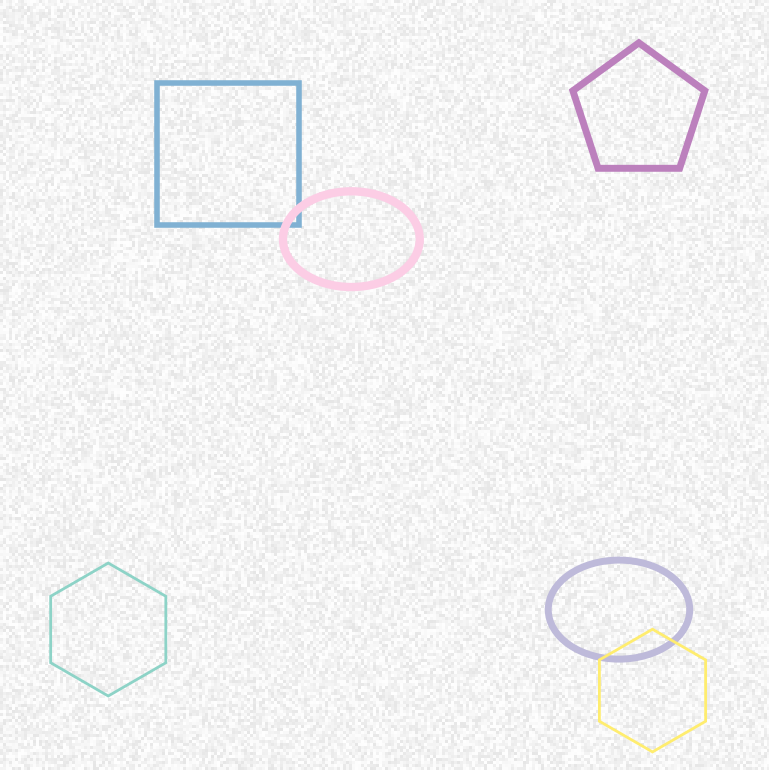[{"shape": "hexagon", "thickness": 1, "radius": 0.43, "center": [0.141, 0.182]}, {"shape": "oval", "thickness": 2.5, "radius": 0.46, "center": [0.804, 0.208]}, {"shape": "square", "thickness": 2, "radius": 0.46, "center": [0.296, 0.8]}, {"shape": "oval", "thickness": 3, "radius": 0.44, "center": [0.456, 0.689]}, {"shape": "pentagon", "thickness": 2.5, "radius": 0.45, "center": [0.83, 0.854]}, {"shape": "hexagon", "thickness": 1, "radius": 0.4, "center": [0.847, 0.103]}]